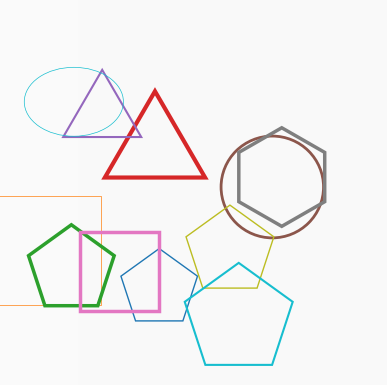[{"shape": "pentagon", "thickness": 1, "radius": 0.52, "center": [0.411, 0.251]}, {"shape": "square", "thickness": 0.5, "radius": 0.7, "center": [0.121, 0.349]}, {"shape": "pentagon", "thickness": 2.5, "radius": 0.58, "center": [0.184, 0.3]}, {"shape": "triangle", "thickness": 3, "radius": 0.75, "center": [0.4, 0.614]}, {"shape": "triangle", "thickness": 1.5, "radius": 0.58, "center": [0.264, 0.702]}, {"shape": "circle", "thickness": 2, "radius": 0.66, "center": [0.703, 0.514]}, {"shape": "square", "thickness": 2.5, "radius": 0.51, "center": [0.309, 0.295]}, {"shape": "hexagon", "thickness": 2.5, "radius": 0.64, "center": [0.727, 0.54]}, {"shape": "pentagon", "thickness": 1, "radius": 0.6, "center": [0.593, 0.348]}, {"shape": "pentagon", "thickness": 1.5, "radius": 0.73, "center": [0.616, 0.171]}, {"shape": "oval", "thickness": 0.5, "radius": 0.64, "center": [0.191, 0.736]}]